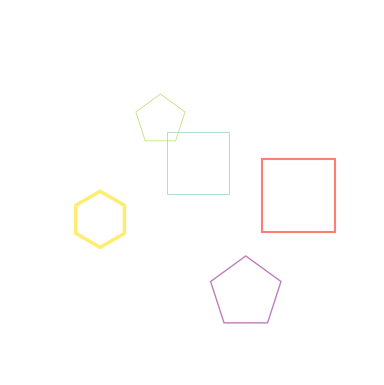[{"shape": "square", "thickness": 0.5, "radius": 0.4, "center": [0.514, 0.576]}, {"shape": "square", "thickness": 1.5, "radius": 0.47, "center": [0.775, 0.493]}, {"shape": "pentagon", "thickness": 0.5, "radius": 0.34, "center": [0.417, 0.689]}, {"shape": "pentagon", "thickness": 1, "radius": 0.48, "center": [0.638, 0.239]}, {"shape": "hexagon", "thickness": 2.5, "radius": 0.36, "center": [0.26, 0.43]}]